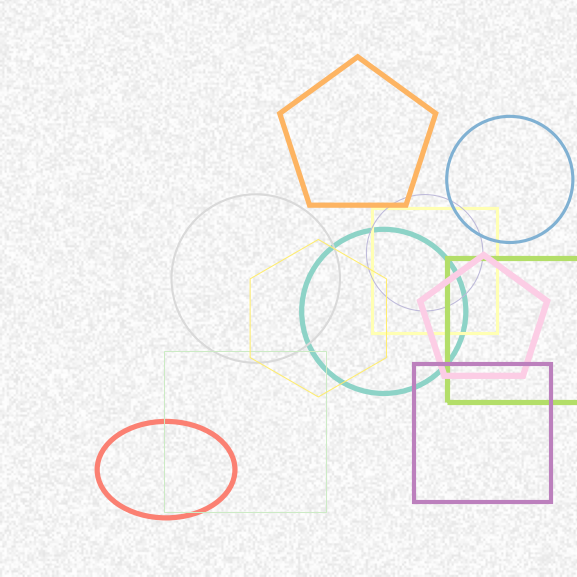[{"shape": "circle", "thickness": 2.5, "radius": 0.71, "center": [0.665, 0.46]}, {"shape": "square", "thickness": 1.5, "radius": 0.54, "center": [0.753, 0.531]}, {"shape": "circle", "thickness": 0.5, "radius": 0.5, "center": [0.735, 0.561]}, {"shape": "oval", "thickness": 2.5, "radius": 0.6, "center": [0.288, 0.186]}, {"shape": "circle", "thickness": 1.5, "radius": 0.55, "center": [0.883, 0.688]}, {"shape": "pentagon", "thickness": 2.5, "radius": 0.71, "center": [0.619, 0.759]}, {"shape": "square", "thickness": 2.5, "radius": 0.63, "center": [0.899, 0.427]}, {"shape": "pentagon", "thickness": 3, "radius": 0.58, "center": [0.838, 0.442]}, {"shape": "circle", "thickness": 1, "radius": 0.73, "center": [0.443, 0.517]}, {"shape": "square", "thickness": 2, "radius": 0.6, "center": [0.836, 0.249]}, {"shape": "square", "thickness": 0.5, "radius": 0.7, "center": [0.424, 0.252]}, {"shape": "hexagon", "thickness": 0.5, "radius": 0.68, "center": [0.551, 0.448]}]